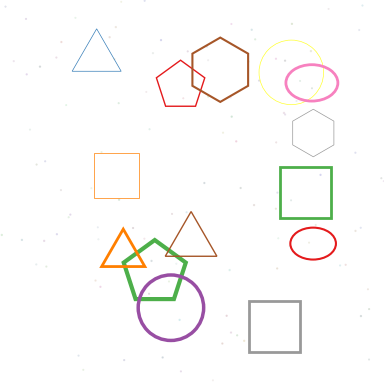[{"shape": "oval", "thickness": 1.5, "radius": 0.3, "center": [0.813, 0.367]}, {"shape": "pentagon", "thickness": 1, "radius": 0.33, "center": [0.469, 0.777]}, {"shape": "triangle", "thickness": 0.5, "radius": 0.37, "center": [0.251, 0.852]}, {"shape": "square", "thickness": 2, "radius": 0.33, "center": [0.793, 0.5]}, {"shape": "pentagon", "thickness": 3, "radius": 0.42, "center": [0.402, 0.292]}, {"shape": "circle", "thickness": 2.5, "radius": 0.43, "center": [0.444, 0.201]}, {"shape": "triangle", "thickness": 2, "radius": 0.32, "center": [0.32, 0.34]}, {"shape": "square", "thickness": 0.5, "radius": 0.29, "center": [0.303, 0.544]}, {"shape": "circle", "thickness": 0.5, "radius": 0.42, "center": [0.757, 0.812]}, {"shape": "hexagon", "thickness": 1.5, "radius": 0.42, "center": [0.572, 0.819]}, {"shape": "triangle", "thickness": 1, "radius": 0.39, "center": [0.496, 0.373]}, {"shape": "oval", "thickness": 2, "radius": 0.34, "center": [0.81, 0.785]}, {"shape": "hexagon", "thickness": 0.5, "radius": 0.31, "center": [0.814, 0.655]}, {"shape": "square", "thickness": 2, "radius": 0.33, "center": [0.714, 0.152]}]